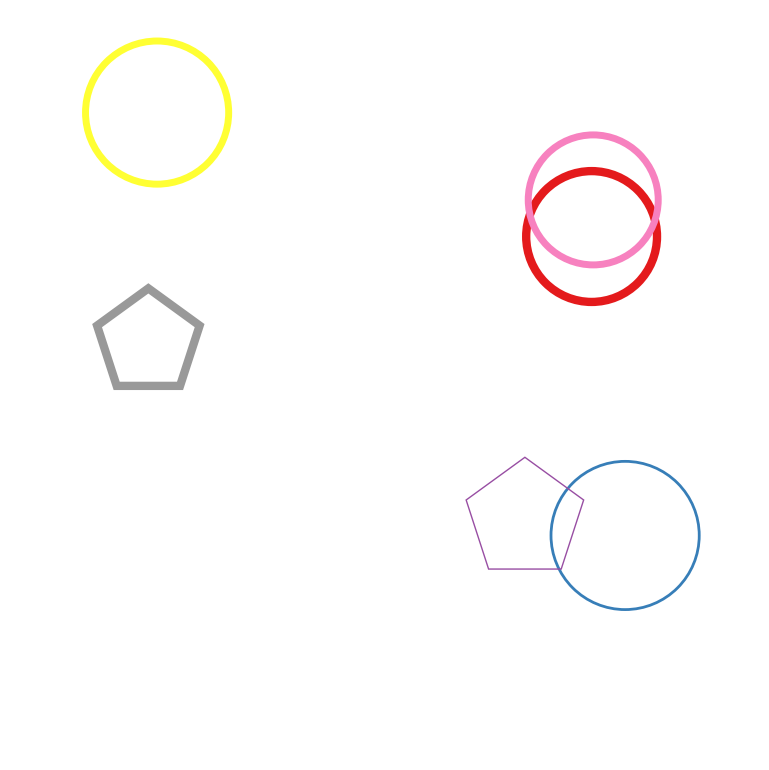[{"shape": "circle", "thickness": 3, "radius": 0.42, "center": [0.768, 0.693]}, {"shape": "circle", "thickness": 1, "radius": 0.48, "center": [0.812, 0.305]}, {"shape": "pentagon", "thickness": 0.5, "radius": 0.4, "center": [0.682, 0.326]}, {"shape": "circle", "thickness": 2.5, "radius": 0.46, "center": [0.204, 0.854]}, {"shape": "circle", "thickness": 2.5, "radius": 0.42, "center": [0.77, 0.74]}, {"shape": "pentagon", "thickness": 3, "radius": 0.35, "center": [0.193, 0.555]}]